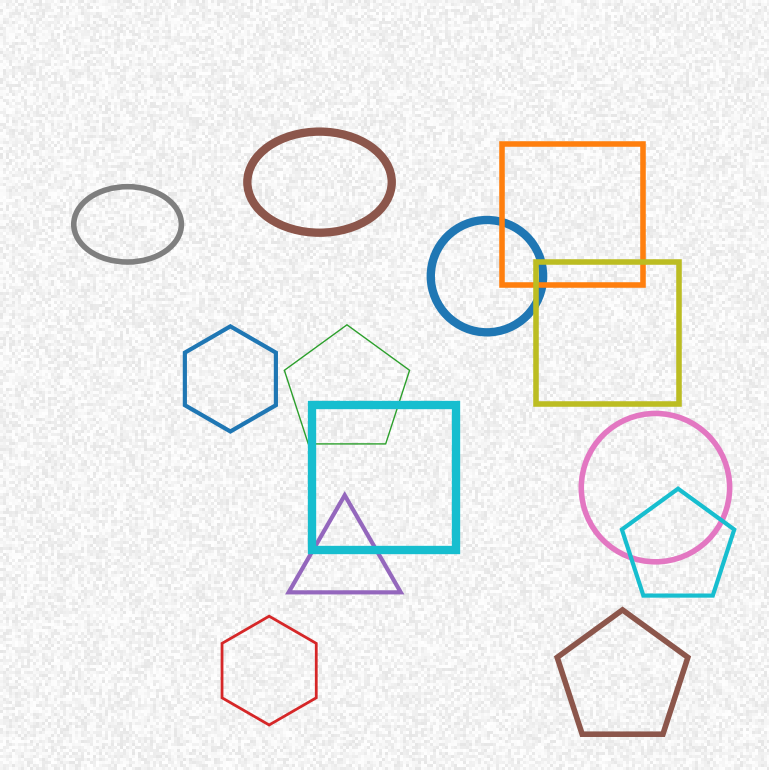[{"shape": "hexagon", "thickness": 1.5, "radius": 0.34, "center": [0.299, 0.508]}, {"shape": "circle", "thickness": 3, "radius": 0.36, "center": [0.632, 0.641]}, {"shape": "square", "thickness": 2, "radius": 0.46, "center": [0.744, 0.721]}, {"shape": "pentagon", "thickness": 0.5, "radius": 0.43, "center": [0.451, 0.493]}, {"shape": "hexagon", "thickness": 1, "radius": 0.35, "center": [0.35, 0.129]}, {"shape": "triangle", "thickness": 1.5, "radius": 0.42, "center": [0.448, 0.273]}, {"shape": "pentagon", "thickness": 2, "radius": 0.45, "center": [0.808, 0.119]}, {"shape": "oval", "thickness": 3, "radius": 0.47, "center": [0.415, 0.763]}, {"shape": "circle", "thickness": 2, "radius": 0.48, "center": [0.851, 0.367]}, {"shape": "oval", "thickness": 2, "radius": 0.35, "center": [0.166, 0.709]}, {"shape": "square", "thickness": 2, "radius": 0.46, "center": [0.789, 0.568]}, {"shape": "square", "thickness": 3, "radius": 0.47, "center": [0.499, 0.38]}, {"shape": "pentagon", "thickness": 1.5, "radius": 0.38, "center": [0.881, 0.289]}]